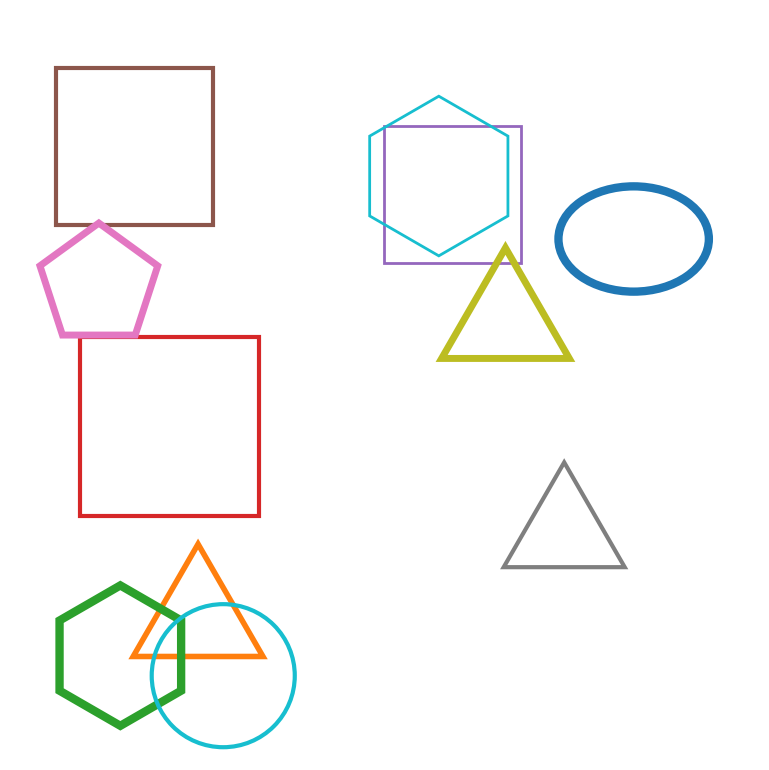[{"shape": "oval", "thickness": 3, "radius": 0.49, "center": [0.823, 0.69]}, {"shape": "triangle", "thickness": 2, "radius": 0.49, "center": [0.257, 0.196]}, {"shape": "hexagon", "thickness": 3, "radius": 0.46, "center": [0.156, 0.149]}, {"shape": "square", "thickness": 1.5, "radius": 0.58, "center": [0.22, 0.447]}, {"shape": "square", "thickness": 1, "radius": 0.44, "center": [0.588, 0.747]}, {"shape": "square", "thickness": 1.5, "radius": 0.51, "center": [0.175, 0.809]}, {"shape": "pentagon", "thickness": 2.5, "radius": 0.4, "center": [0.128, 0.63]}, {"shape": "triangle", "thickness": 1.5, "radius": 0.45, "center": [0.733, 0.309]}, {"shape": "triangle", "thickness": 2.5, "radius": 0.48, "center": [0.656, 0.582]}, {"shape": "circle", "thickness": 1.5, "radius": 0.46, "center": [0.29, 0.122]}, {"shape": "hexagon", "thickness": 1, "radius": 0.52, "center": [0.57, 0.771]}]